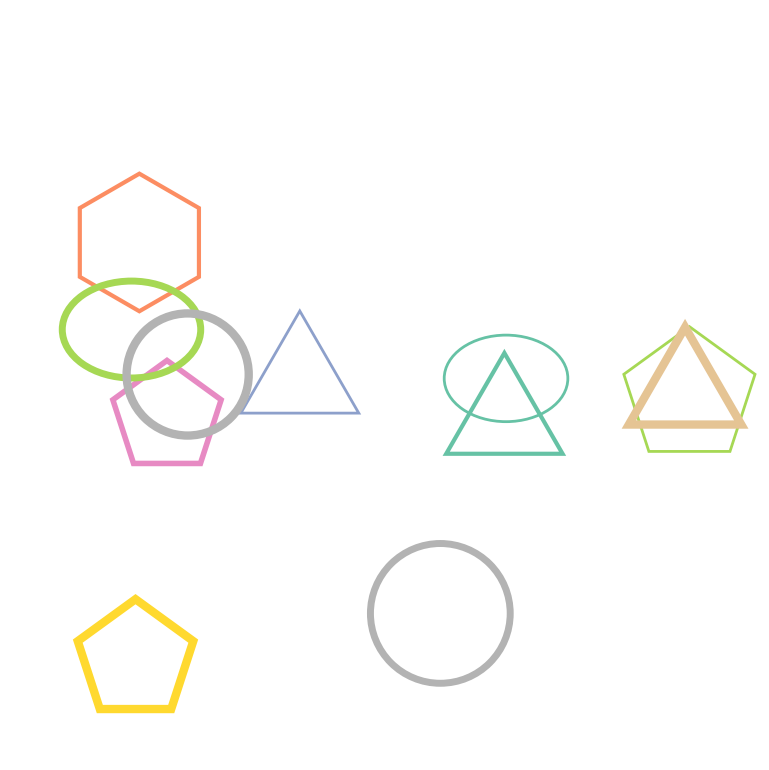[{"shape": "triangle", "thickness": 1.5, "radius": 0.44, "center": [0.655, 0.454]}, {"shape": "oval", "thickness": 1, "radius": 0.4, "center": [0.657, 0.509]}, {"shape": "hexagon", "thickness": 1.5, "radius": 0.45, "center": [0.181, 0.685]}, {"shape": "triangle", "thickness": 1, "radius": 0.44, "center": [0.389, 0.508]}, {"shape": "pentagon", "thickness": 2, "radius": 0.37, "center": [0.217, 0.458]}, {"shape": "oval", "thickness": 2.5, "radius": 0.45, "center": [0.171, 0.572]}, {"shape": "pentagon", "thickness": 1, "radius": 0.45, "center": [0.895, 0.486]}, {"shape": "pentagon", "thickness": 3, "radius": 0.39, "center": [0.176, 0.143]}, {"shape": "triangle", "thickness": 3, "radius": 0.42, "center": [0.89, 0.491]}, {"shape": "circle", "thickness": 3, "radius": 0.4, "center": [0.244, 0.514]}, {"shape": "circle", "thickness": 2.5, "radius": 0.45, "center": [0.572, 0.203]}]